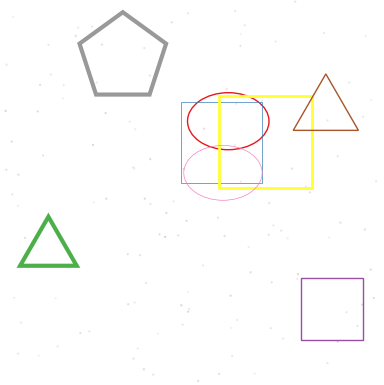[{"shape": "oval", "thickness": 1, "radius": 0.53, "center": [0.593, 0.685]}, {"shape": "square", "thickness": 0.5, "radius": 0.53, "center": [0.575, 0.629]}, {"shape": "triangle", "thickness": 3, "radius": 0.42, "center": [0.126, 0.352]}, {"shape": "square", "thickness": 1, "radius": 0.4, "center": [0.863, 0.198]}, {"shape": "square", "thickness": 2, "radius": 0.6, "center": [0.69, 0.632]}, {"shape": "triangle", "thickness": 1, "radius": 0.49, "center": [0.846, 0.71]}, {"shape": "oval", "thickness": 0.5, "radius": 0.51, "center": [0.579, 0.551]}, {"shape": "pentagon", "thickness": 3, "radius": 0.59, "center": [0.319, 0.85]}]